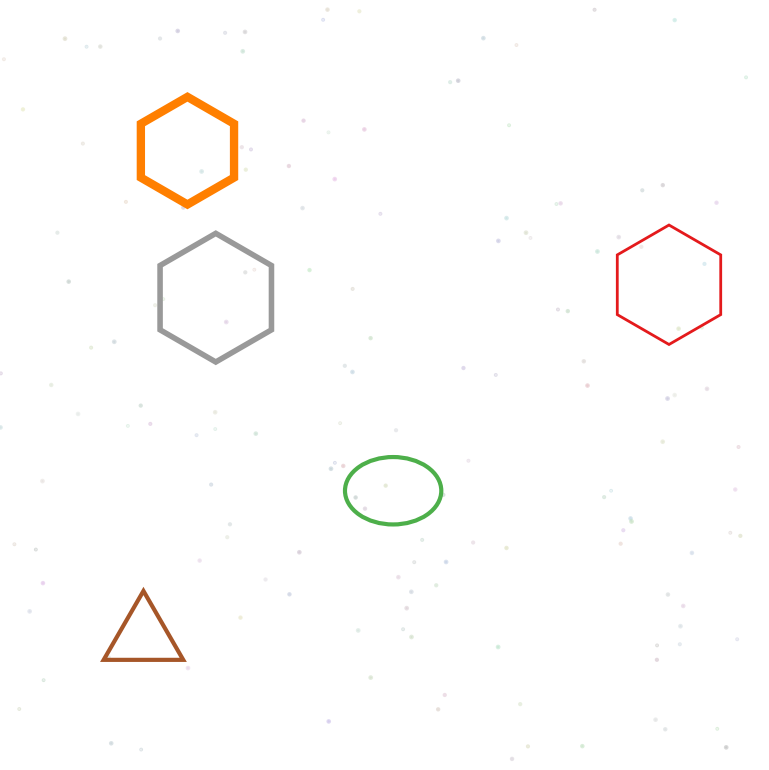[{"shape": "hexagon", "thickness": 1, "radius": 0.39, "center": [0.869, 0.63]}, {"shape": "oval", "thickness": 1.5, "radius": 0.31, "center": [0.511, 0.363]}, {"shape": "hexagon", "thickness": 3, "radius": 0.35, "center": [0.243, 0.804]}, {"shape": "triangle", "thickness": 1.5, "radius": 0.3, "center": [0.186, 0.173]}, {"shape": "hexagon", "thickness": 2, "radius": 0.42, "center": [0.28, 0.613]}]